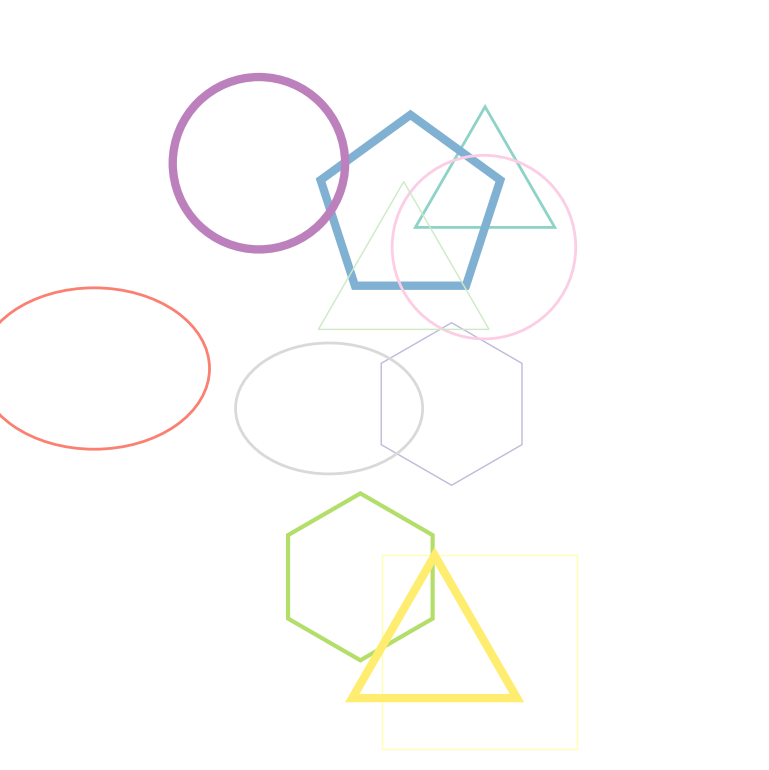[{"shape": "triangle", "thickness": 1, "radius": 0.52, "center": [0.63, 0.757]}, {"shape": "square", "thickness": 0.5, "radius": 0.63, "center": [0.622, 0.153]}, {"shape": "hexagon", "thickness": 0.5, "radius": 0.53, "center": [0.587, 0.475]}, {"shape": "oval", "thickness": 1, "radius": 0.75, "center": [0.122, 0.521]}, {"shape": "pentagon", "thickness": 3, "radius": 0.61, "center": [0.533, 0.728]}, {"shape": "hexagon", "thickness": 1.5, "radius": 0.54, "center": [0.468, 0.251]}, {"shape": "circle", "thickness": 1, "radius": 0.6, "center": [0.628, 0.679]}, {"shape": "oval", "thickness": 1, "radius": 0.61, "center": [0.427, 0.47]}, {"shape": "circle", "thickness": 3, "radius": 0.56, "center": [0.336, 0.788]}, {"shape": "triangle", "thickness": 0.5, "radius": 0.64, "center": [0.524, 0.636]}, {"shape": "triangle", "thickness": 3, "radius": 0.62, "center": [0.564, 0.155]}]